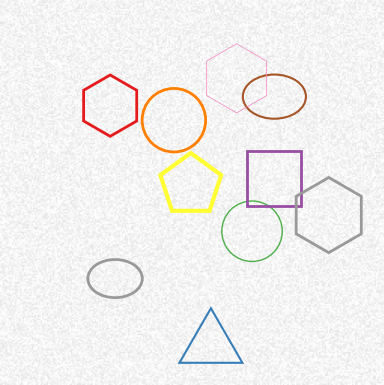[{"shape": "hexagon", "thickness": 2, "radius": 0.4, "center": [0.286, 0.726]}, {"shape": "triangle", "thickness": 1.5, "radius": 0.47, "center": [0.548, 0.105]}, {"shape": "circle", "thickness": 1, "radius": 0.39, "center": [0.655, 0.399]}, {"shape": "square", "thickness": 2, "radius": 0.35, "center": [0.712, 0.536]}, {"shape": "circle", "thickness": 2, "radius": 0.41, "center": [0.452, 0.688]}, {"shape": "pentagon", "thickness": 3, "radius": 0.42, "center": [0.496, 0.52]}, {"shape": "oval", "thickness": 1.5, "radius": 0.41, "center": [0.713, 0.749]}, {"shape": "hexagon", "thickness": 0.5, "radius": 0.45, "center": [0.615, 0.797]}, {"shape": "oval", "thickness": 2, "radius": 0.35, "center": [0.299, 0.276]}, {"shape": "hexagon", "thickness": 2, "radius": 0.49, "center": [0.854, 0.441]}]